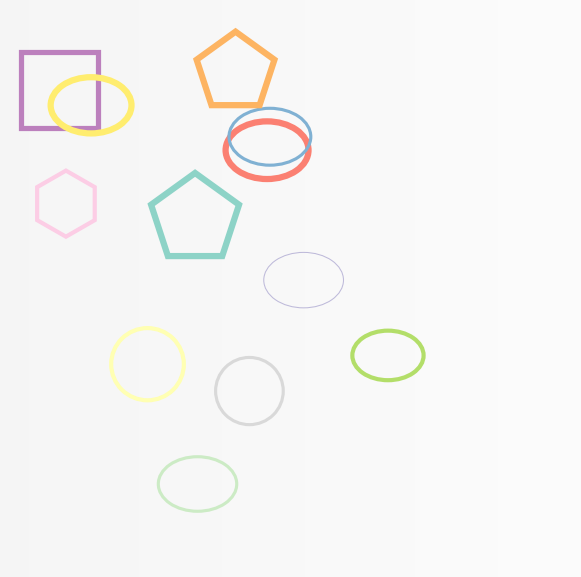[{"shape": "pentagon", "thickness": 3, "radius": 0.4, "center": [0.336, 0.62]}, {"shape": "circle", "thickness": 2, "radius": 0.31, "center": [0.254, 0.368]}, {"shape": "oval", "thickness": 0.5, "radius": 0.34, "center": [0.522, 0.514]}, {"shape": "oval", "thickness": 3, "radius": 0.36, "center": [0.459, 0.739]}, {"shape": "oval", "thickness": 1.5, "radius": 0.35, "center": [0.464, 0.762]}, {"shape": "pentagon", "thickness": 3, "radius": 0.35, "center": [0.405, 0.874]}, {"shape": "oval", "thickness": 2, "radius": 0.31, "center": [0.667, 0.384]}, {"shape": "hexagon", "thickness": 2, "radius": 0.29, "center": [0.113, 0.647]}, {"shape": "circle", "thickness": 1.5, "radius": 0.29, "center": [0.429, 0.322]}, {"shape": "square", "thickness": 2.5, "radius": 0.33, "center": [0.103, 0.844]}, {"shape": "oval", "thickness": 1.5, "radius": 0.34, "center": [0.34, 0.161]}, {"shape": "oval", "thickness": 3, "radius": 0.35, "center": [0.157, 0.817]}]